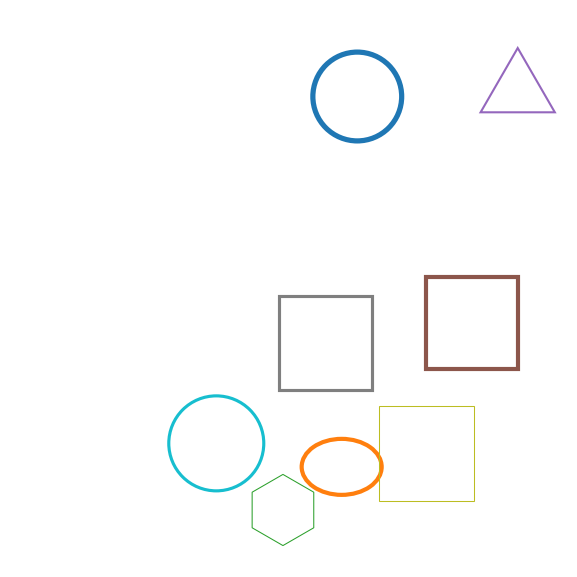[{"shape": "circle", "thickness": 2.5, "radius": 0.38, "center": [0.619, 0.832]}, {"shape": "oval", "thickness": 2, "radius": 0.35, "center": [0.592, 0.191]}, {"shape": "hexagon", "thickness": 0.5, "radius": 0.31, "center": [0.49, 0.116]}, {"shape": "triangle", "thickness": 1, "radius": 0.37, "center": [0.896, 0.842]}, {"shape": "square", "thickness": 2, "radius": 0.4, "center": [0.817, 0.439]}, {"shape": "square", "thickness": 1.5, "radius": 0.4, "center": [0.564, 0.405]}, {"shape": "square", "thickness": 0.5, "radius": 0.41, "center": [0.739, 0.214]}, {"shape": "circle", "thickness": 1.5, "radius": 0.41, "center": [0.375, 0.231]}]